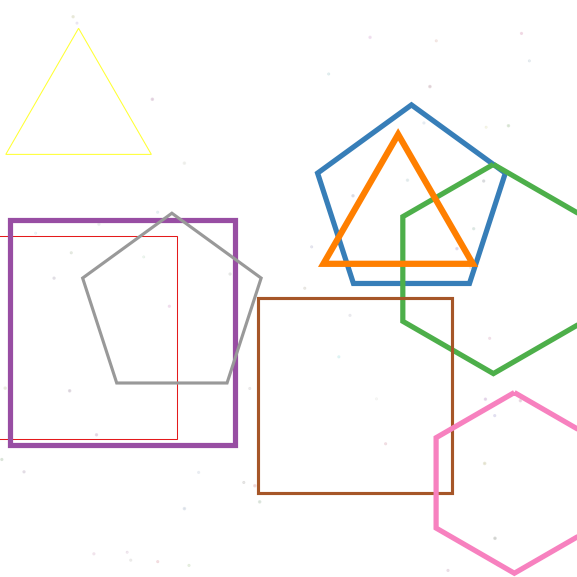[{"shape": "square", "thickness": 0.5, "radius": 0.88, "center": [0.13, 0.415]}, {"shape": "pentagon", "thickness": 2.5, "radius": 0.85, "center": [0.712, 0.647]}, {"shape": "hexagon", "thickness": 2.5, "radius": 0.91, "center": [0.854, 0.533]}, {"shape": "square", "thickness": 2.5, "radius": 0.97, "center": [0.212, 0.423]}, {"shape": "triangle", "thickness": 3, "radius": 0.75, "center": [0.689, 0.617]}, {"shape": "triangle", "thickness": 0.5, "radius": 0.73, "center": [0.136, 0.805]}, {"shape": "square", "thickness": 1.5, "radius": 0.84, "center": [0.615, 0.314]}, {"shape": "hexagon", "thickness": 2.5, "radius": 0.78, "center": [0.891, 0.163]}, {"shape": "pentagon", "thickness": 1.5, "radius": 0.81, "center": [0.298, 0.467]}]